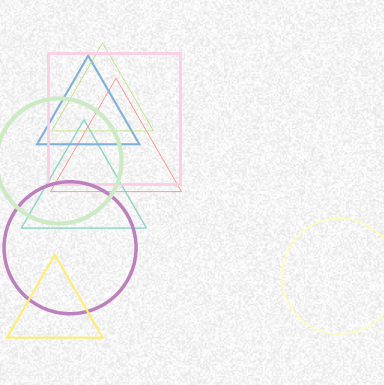[{"shape": "triangle", "thickness": 1, "radius": 0.94, "center": [0.218, 0.501]}, {"shape": "circle", "thickness": 1, "radius": 0.75, "center": [0.883, 0.283]}, {"shape": "triangle", "thickness": 0.5, "radius": 0.98, "center": [0.301, 0.6]}, {"shape": "triangle", "thickness": 1.5, "radius": 0.77, "center": [0.229, 0.702]}, {"shape": "triangle", "thickness": 0.5, "radius": 0.76, "center": [0.267, 0.736]}, {"shape": "square", "thickness": 2, "radius": 0.85, "center": [0.296, 0.693]}, {"shape": "circle", "thickness": 2.5, "radius": 0.86, "center": [0.182, 0.357]}, {"shape": "circle", "thickness": 3, "radius": 0.81, "center": [0.153, 0.582]}, {"shape": "triangle", "thickness": 1.5, "radius": 0.72, "center": [0.143, 0.195]}]